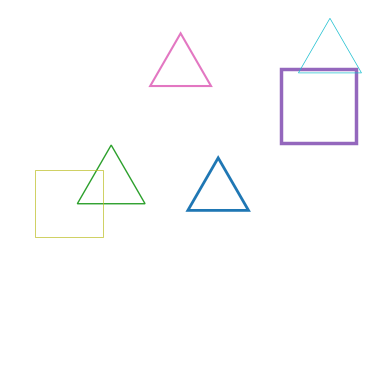[{"shape": "triangle", "thickness": 2, "radius": 0.45, "center": [0.567, 0.499]}, {"shape": "triangle", "thickness": 1, "radius": 0.51, "center": [0.289, 0.522]}, {"shape": "square", "thickness": 2.5, "radius": 0.48, "center": [0.827, 0.725]}, {"shape": "triangle", "thickness": 1.5, "radius": 0.46, "center": [0.469, 0.822]}, {"shape": "square", "thickness": 0.5, "radius": 0.44, "center": [0.179, 0.471]}, {"shape": "triangle", "thickness": 0.5, "radius": 0.47, "center": [0.857, 0.858]}]